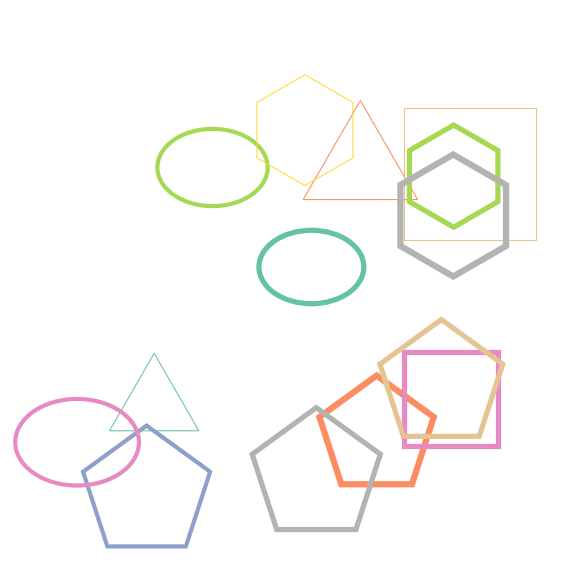[{"shape": "triangle", "thickness": 0.5, "radius": 0.45, "center": [0.267, 0.298]}, {"shape": "oval", "thickness": 2.5, "radius": 0.45, "center": [0.539, 0.537]}, {"shape": "pentagon", "thickness": 3, "radius": 0.52, "center": [0.652, 0.245]}, {"shape": "triangle", "thickness": 0.5, "radius": 0.57, "center": [0.624, 0.711]}, {"shape": "pentagon", "thickness": 2, "radius": 0.58, "center": [0.254, 0.147]}, {"shape": "oval", "thickness": 2, "radius": 0.54, "center": [0.133, 0.233]}, {"shape": "square", "thickness": 2.5, "radius": 0.41, "center": [0.781, 0.308]}, {"shape": "hexagon", "thickness": 2.5, "radius": 0.44, "center": [0.786, 0.694]}, {"shape": "oval", "thickness": 2, "radius": 0.48, "center": [0.368, 0.709]}, {"shape": "hexagon", "thickness": 0.5, "radius": 0.48, "center": [0.528, 0.774]}, {"shape": "square", "thickness": 0.5, "radius": 0.57, "center": [0.813, 0.697]}, {"shape": "pentagon", "thickness": 2.5, "radius": 0.56, "center": [0.764, 0.334]}, {"shape": "pentagon", "thickness": 2.5, "radius": 0.58, "center": [0.548, 0.177]}, {"shape": "hexagon", "thickness": 3, "radius": 0.53, "center": [0.785, 0.626]}]